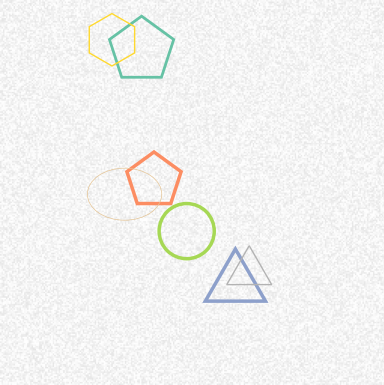[{"shape": "pentagon", "thickness": 2, "radius": 0.44, "center": [0.368, 0.87]}, {"shape": "pentagon", "thickness": 2.5, "radius": 0.37, "center": [0.4, 0.531]}, {"shape": "triangle", "thickness": 2.5, "radius": 0.45, "center": [0.611, 0.263]}, {"shape": "circle", "thickness": 2.5, "radius": 0.36, "center": [0.485, 0.4]}, {"shape": "hexagon", "thickness": 1, "radius": 0.34, "center": [0.291, 0.897]}, {"shape": "oval", "thickness": 0.5, "radius": 0.48, "center": [0.324, 0.496]}, {"shape": "triangle", "thickness": 1, "radius": 0.34, "center": [0.647, 0.294]}]